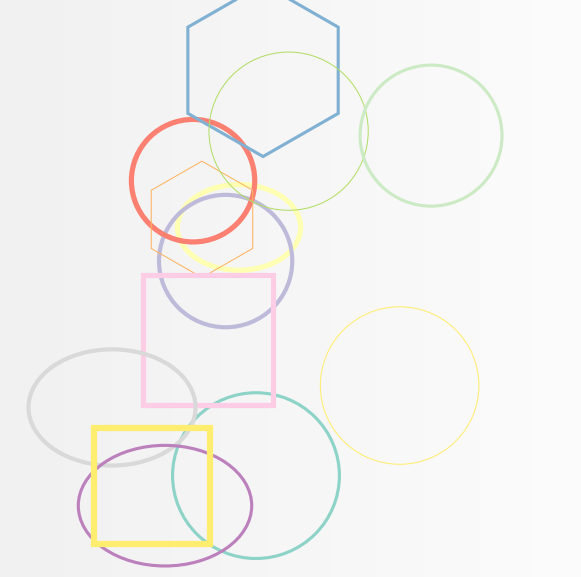[{"shape": "circle", "thickness": 1.5, "radius": 0.72, "center": [0.44, 0.176]}, {"shape": "oval", "thickness": 2.5, "radius": 0.53, "center": [0.411, 0.605]}, {"shape": "circle", "thickness": 2, "radius": 0.57, "center": [0.388, 0.547]}, {"shape": "circle", "thickness": 2.5, "radius": 0.53, "center": [0.332, 0.686]}, {"shape": "hexagon", "thickness": 1.5, "radius": 0.75, "center": [0.453, 0.877]}, {"shape": "hexagon", "thickness": 0.5, "radius": 0.5, "center": [0.347, 0.619]}, {"shape": "circle", "thickness": 0.5, "radius": 0.69, "center": [0.497, 0.772]}, {"shape": "square", "thickness": 2.5, "radius": 0.56, "center": [0.358, 0.411]}, {"shape": "oval", "thickness": 2, "radius": 0.72, "center": [0.193, 0.294]}, {"shape": "oval", "thickness": 1.5, "radius": 0.75, "center": [0.284, 0.124]}, {"shape": "circle", "thickness": 1.5, "radius": 0.61, "center": [0.742, 0.764]}, {"shape": "square", "thickness": 3, "radius": 0.5, "center": [0.262, 0.158]}, {"shape": "circle", "thickness": 0.5, "radius": 0.68, "center": [0.688, 0.332]}]